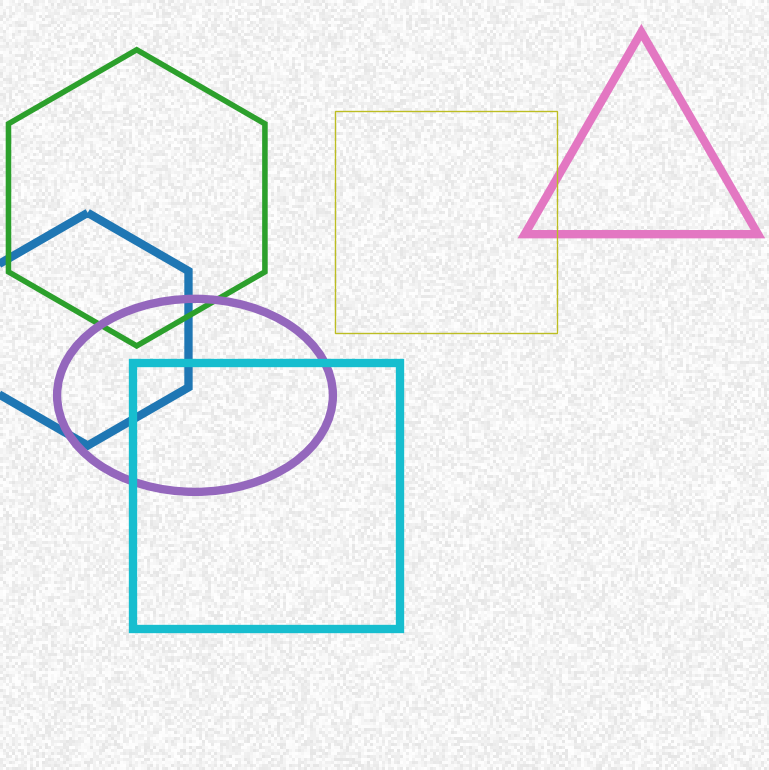[{"shape": "hexagon", "thickness": 3, "radius": 0.76, "center": [0.114, 0.572]}, {"shape": "hexagon", "thickness": 2, "radius": 0.96, "center": [0.178, 0.743]}, {"shape": "oval", "thickness": 3, "radius": 0.9, "center": [0.253, 0.487]}, {"shape": "triangle", "thickness": 3, "radius": 0.87, "center": [0.833, 0.783]}, {"shape": "square", "thickness": 0.5, "radius": 0.72, "center": [0.579, 0.711]}, {"shape": "square", "thickness": 3, "radius": 0.86, "center": [0.346, 0.356]}]